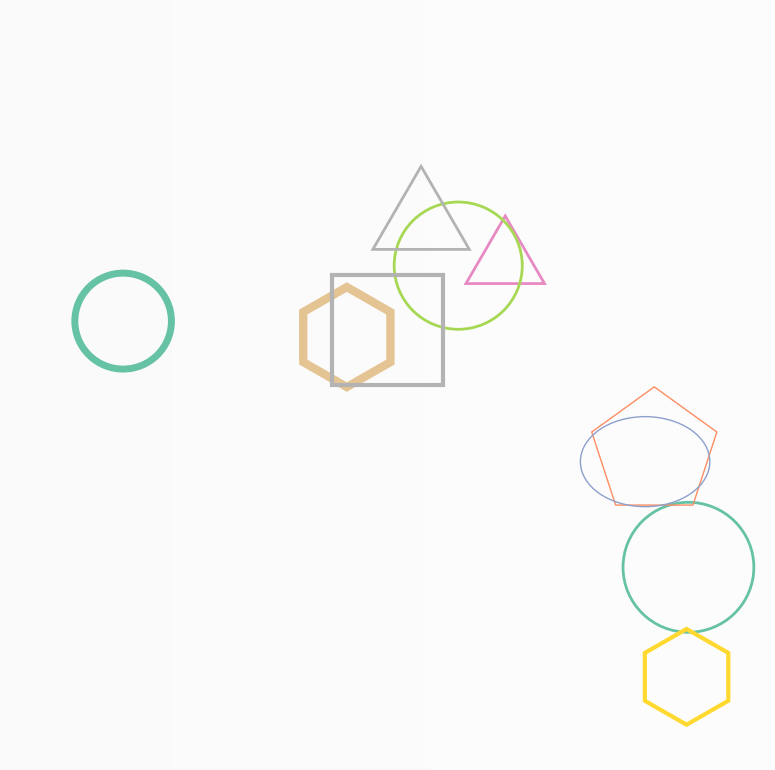[{"shape": "circle", "thickness": 1, "radius": 0.42, "center": [0.888, 0.263]}, {"shape": "circle", "thickness": 2.5, "radius": 0.31, "center": [0.159, 0.583]}, {"shape": "pentagon", "thickness": 0.5, "radius": 0.42, "center": [0.844, 0.413]}, {"shape": "oval", "thickness": 0.5, "radius": 0.42, "center": [0.832, 0.4]}, {"shape": "triangle", "thickness": 1, "radius": 0.29, "center": [0.652, 0.661]}, {"shape": "circle", "thickness": 1, "radius": 0.41, "center": [0.591, 0.655]}, {"shape": "hexagon", "thickness": 1.5, "radius": 0.31, "center": [0.886, 0.121]}, {"shape": "hexagon", "thickness": 3, "radius": 0.32, "center": [0.448, 0.562]}, {"shape": "square", "thickness": 1.5, "radius": 0.36, "center": [0.5, 0.572]}, {"shape": "triangle", "thickness": 1, "radius": 0.36, "center": [0.543, 0.712]}]